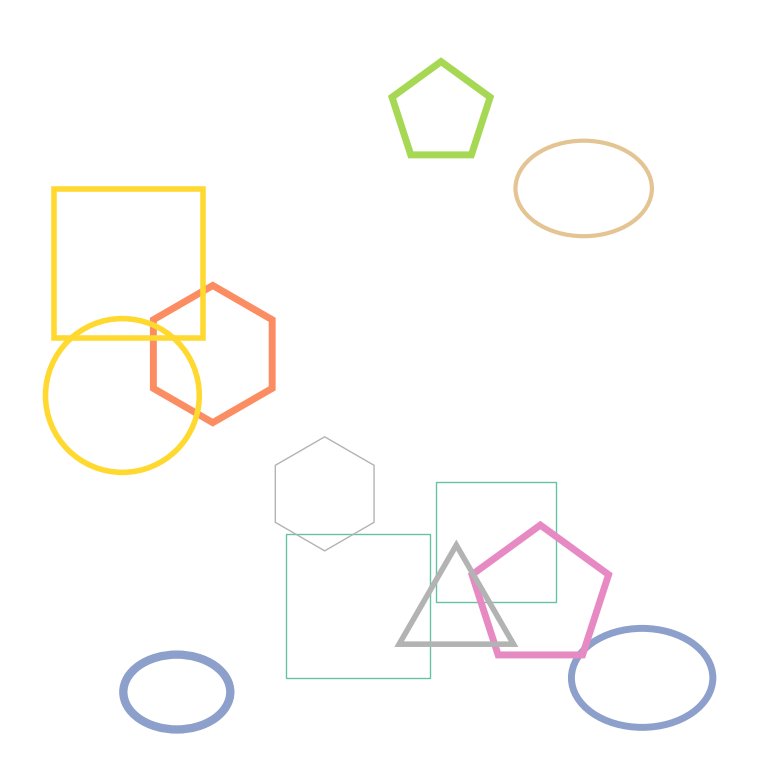[{"shape": "square", "thickness": 0.5, "radius": 0.39, "center": [0.644, 0.296]}, {"shape": "square", "thickness": 0.5, "radius": 0.47, "center": [0.465, 0.213]}, {"shape": "hexagon", "thickness": 2.5, "radius": 0.45, "center": [0.276, 0.54]}, {"shape": "oval", "thickness": 2.5, "radius": 0.46, "center": [0.834, 0.12]}, {"shape": "oval", "thickness": 3, "radius": 0.35, "center": [0.23, 0.101]}, {"shape": "pentagon", "thickness": 2.5, "radius": 0.47, "center": [0.702, 0.225]}, {"shape": "pentagon", "thickness": 2.5, "radius": 0.33, "center": [0.573, 0.853]}, {"shape": "circle", "thickness": 2, "radius": 0.5, "center": [0.159, 0.486]}, {"shape": "square", "thickness": 2, "radius": 0.48, "center": [0.167, 0.658]}, {"shape": "oval", "thickness": 1.5, "radius": 0.44, "center": [0.758, 0.755]}, {"shape": "hexagon", "thickness": 0.5, "radius": 0.37, "center": [0.422, 0.359]}, {"shape": "triangle", "thickness": 2, "radius": 0.43, "center": [0.593, 0.206]}]